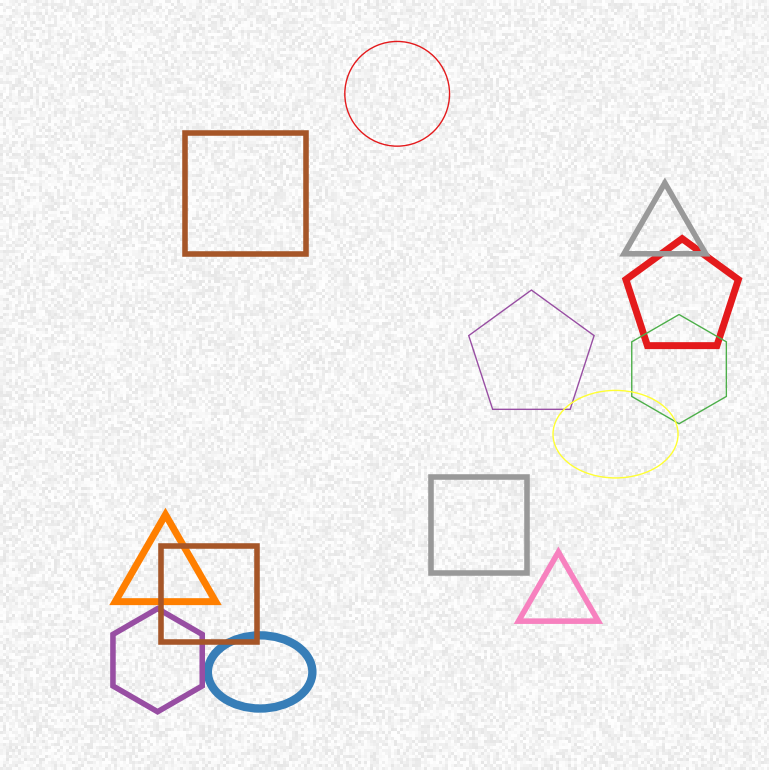[{"shape": "pentagon", "thickness": 2.5, "radius": 0.38, "center": [0.886, 0.613]}, {"shape": "circle", "thickness": 0.5, "radius": 0.34, "center": [0.516, 0.878]}, {"shape": "oval", "thickness": 3, "radius": 0.34, "center": [0.338, 0.127]}, {"shape": "hexagon", "thickness": 0.5, "radius": 0.35, "center": [0.882, 0.521]}, {"shape": "hexagon", "thickness": 2, "radius": 0.33, "center": [0.205, 0.143]}, {"shape": "pentagon", "thickness": 0.5, "radius": 0.43, "center": [0.69, 0.538]}, {"shape": "triangle", "thickness": 2.5, "radius": 0.38, "center": [0.215, 0.256]}, {"shape": "oval", "thickness": 0.5, "radius": 0.41, "center": [0.799, 0.436]}, {"shape": "square", "thickness": 2, "radius": 0.31, "center": [0.272, 0.228]}, {"shape": "square", "thickness": 2, "radius": 0.39, "center": [0.319, 0.749]}, {"shape": "triangle", "thickness": 2, "radius": 0.3, "center": [0.725, 0.223]}, {"shape": "triangle", "thickness": 2, "radius": 0.31, "center": [0.863, 0.701]}, {"shape": "square", "thickness": 2, "radius": 0.31, "center": [0.622, 0.318]}]